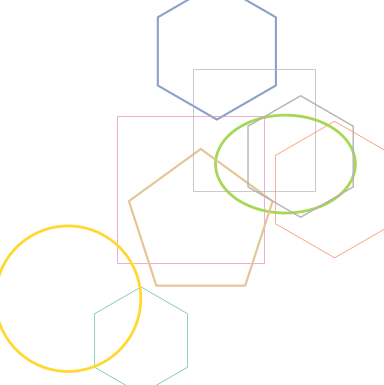[{"shape": "hexagon", "thickness": 0.5, "radius": 0.7, "center": [0.366, 0.116]}, {"shape": "hexagon", "thickness": 0.5, "radius": 0.89, "center": [0.869, 0.508]}, {"shape": "hexagon", "thickness": 1.5, "radius": 0.89, "center": [0.563, 0.867]}, {"shape": "square", "thickness": 0.5, "radius": 0.96, "center": [0.495, 0.509]}, {"shape": "oval", "thickness": 2, "radius": 0.91, "center": [0.741, 0.574]}, {"shape": "circle", "thickness": 2, "radius": 0.94, "center": [0.177, 0.224]}, {"shape": "pentagon", "thickness": 1.5, "radius": 0.98, "center": [0.521, 0.417]}, {"shape": "hexagon", "thickness": 1, "radius": 0.79, "center": [0.781, 0.593]}, {"shape": "square", "thickness": 0.5, "radius": 0.79, "center": [0.659, 0.663]}]